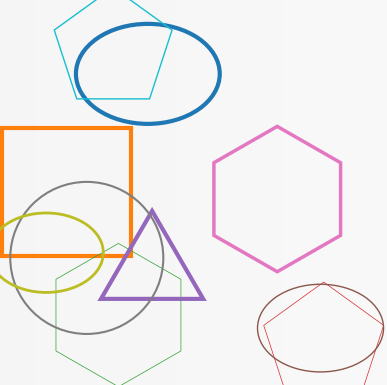[{"shape": "oval", "thickness": 3, "radius": 0.93, "center": [0.382, 0.808]}, {"shape": "square", "thickness": 3, "radius": 0.83, "center": [0.17, 0.501]}, {"shape": "hexagon", "thickness": 0.5, "radius": 0.93, "center": [0.306, 0.182]}, {"shape": "pentagon", "thickness": 0.5, "radius": 0.81, "center": [0.835, 0.105]}, {"shape": "triangle", "thickness": 3, "radius": 0.76, "center": [0.393, 0.3]}, {"shape": "oval", "thickness": 1, "radius": 0.81, "center": [0.827, 0.148]}, {"shape": "hexagon", "thickness": 2.5, "radius": 0.94, "center": [0.715, 0.483]}, {"shape": "circle", "thickness": 1.5, "radius": 0.99, "center": [0.224, 0.33]}, {"shape": "oval", "thickness": 2, "radius": 0.74, "center": [0.119, 0.344]}, {"shape": "pentagon", "thickness": 1, "radius": 0.8, "center": [0.292, 0.873]}]